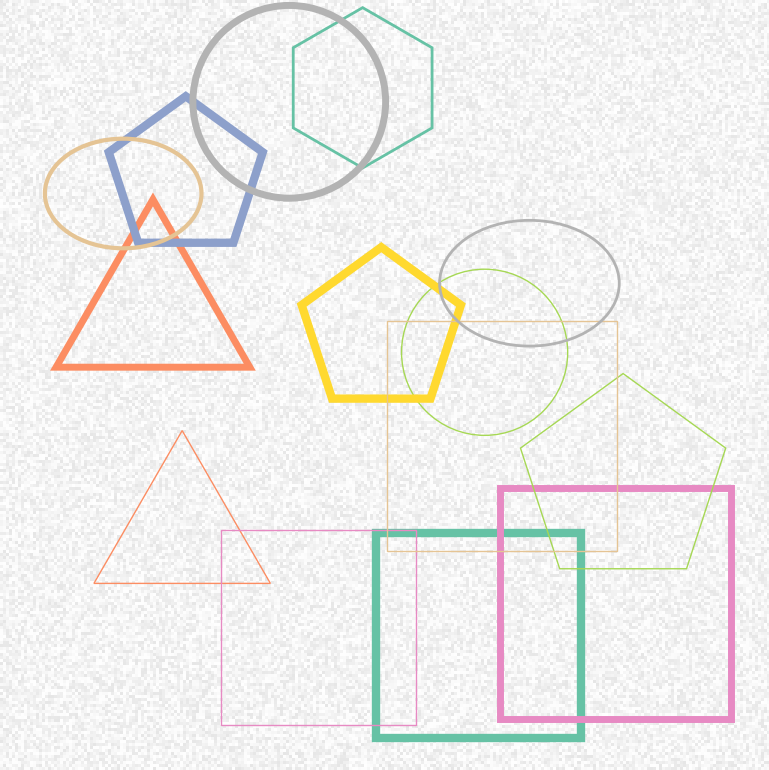[{"shape": "hexagon", "thickness": 1, "radius": 0.52, "center": [0.471, 0.886]}, {"shape": "square", "thickness": 3, "radius": 0.67, "center": [0.622, 0.174]}, {"shape": "triangle", "thickness": 0.5, "radius": 0.66, "center": [0.237, 0.308]}, {"shape": "triangle", "thickness": 2.5, "radius": 0.73, "center": [0.199, 0.596]}, {"shape": "pentagon", "thickness": 3, "radius": 0.53, "center": [0.241, 0.77]}, {"shape": "square", "thickness": 2.5, "radius": 0.75, "center": [0.799, 0.217]}, {"shape": "square", "thickness": 0.5, "radius": 0.63, "center": [0.413, 0.185]}, {"shape": "circle", "thickness": 0.5, "radius": 0.54, "center": [0.629, 0.542]}, {"shape": "pentagon", "thickness": 0.5, "radius": 0.7, "center": [0.809, 0.375]}, {"shape": "pentagon", "thickness": 3, "radius": 0.54, "center": [0.495, 0.57]}, {"shape": "oval", "thickness": 1.5, "radius": 0.51, "center": [0.16, 0.749]}, {"shape": "square", "thickness": 0.5, "radius": 0.75, "center": [0.652, 0.434]}, {"shape": "oval", "thickness": 1, "radius": 0.58, "center": [0.688, 0.632]}, {"shape": "circle", "thickness": 2.5, "radius": 0.63, "center": [0.376, 0.868]}]